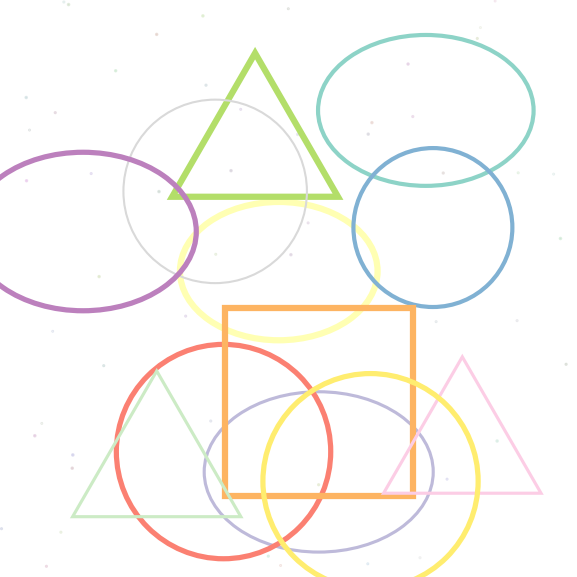[{"shape": "oval", "thickness": 2, "radius": 0.93, "center": [0.737, 0.808]}, {"shape": "oval", "thickness": 3, "radius": 0.86, "center": [0.483, 0.53]}, {"shape": "oval", "thickness": 1.5, "radius": 0.99, "center": [0.552, 0.182]}, {"shape": "circle", "thickness": 2.5, "radius": 0.93, "center": [0.387, 0.217]}, {"shape": "circle", "thickness": 2, "radius": 0.69, "center": [0.75, 0.605]}, {"shape": "square", "thickness": 3, "radius": 0.82, "center": [0.552, 0.303]}, {"shape": "triangle", "thickness": 3, "radius": 0.83, "center": [0.442, 0.741]}, {"shape": "triangle", "thickness": 1.5, "radius": 0.79, "center": [0.801, 0.224]}, {"shape": "circle", "thickness": 1, "radius": 0.79, "center": [0.373, 0.668]}, {"shape": "oval", "thickness": 2.5, "radius": 0.98, "center": [0.144, 0.598]}, {"shape": "triangle", "thickness": 1.5, "radius": 0.84, "center": [0.271, 0.189]}, {"shape": "circle", "thickness": 2.5, "radius": 0.93, "center": [0.642, 0.166]}]